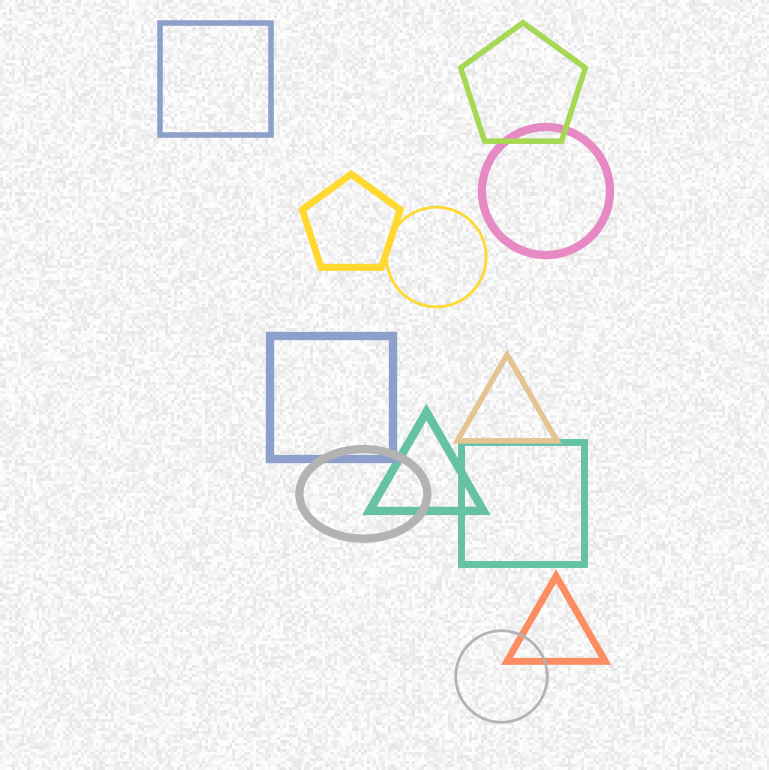[{"shape": "square", "thickness": 2.5, "radius": 0.4, "center": [0.679, 0.347]}, {"shape": "triangle", "thickness": 3, "radius": 0.43, "center": [0.554, 0.379]}, {"shape": "triangle", "thickness": 2.5, "radius": 0.37, "center": [0.722, 0.178]}, {"shape": "square", "thickness": 3, "radius": 0.4, "center": [0.43, 0.483]}, {"shape": "square", "thickness": 2, "radius": 0.36, "center": [0.28, 0.897]}, {"shape": "circle", "thickness": 3, "radius": 0.42, "center": [0.709, 0.752]}, {"shape": "pentagon", "thickness": 2, "radius": 0.43, "center": [0.679, 0.886]}, {"shape": "pentagon", "thickness": 2.5, "radius": 0.33, "center": [0.456, 0.707]}, {"shape": "circle", "thickness": 1, "radius": 0.32, "center": [0.567, 0.666]}, {"shape": "triangle", "thickness": 2, "radius": 0.37, "center": [0.659, 0.465]}, {"shape": "circle", "thickness": 1, "radius": 0.3, "center": [0.651, 0.121]}, {"shape": "oval", "thickness": 3, "radius": 0.42, "center": [0.472, 0.359]}]